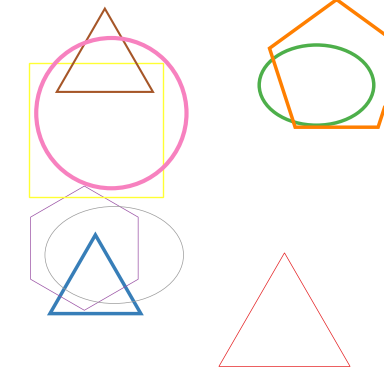[{"shape": "triangle", "thickness": 0.5, "radius": 0.98, "center": [0.739, 0.146]}, {"shape": "triangle", "thickness": 2.5, "radius": 0.68, "center": [0.248, 0.254]}, {"shape": "oval", "thickness": 2.5, "radius": 0.74, "center": [0.822, 0.779]}, {"shape": "hexagon", "thickness": 0.5, "radius": 0.81, "center": [0.219, 0.355]}, {"shape": "pentagon", "thickness": 2.5, "radius": 0.92, "center": [0.874, 0.818]}, {"shape": "square", "thickness": 1, "radius": 0.87, "center": [0.25, 0.662]}, {"shape": "triangle", "thickness": 1.5, "radius": 0.72, "center": [0.272, 0.833]}, {"shape": "circle", "thickness": 3, "radius": 0.98, "center": [0.289, 0.706]}, {"shape": "oval", "thickness": 0.5, "radius": 0.9, "center": [0.297, 0.338]}]